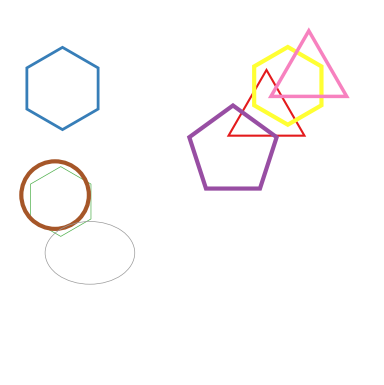[{"shape": "triangle", "thickness": 1.5, "radius": 0.57, "center": [0.692, 0.705]}, {"shape": "hexagon", "thickness": 2, "radius": 0.53, "center": [0.162, 0.77]}, {"shape": "hexagon", "thickness": 0.5, "radius": 0.45, "center": [0.158, 0.477]}, {"shape": "pentagon", "thickness": 3, "radius": 0.6, "center": [0.605, 0.607]}, {"shape": "hexagon", "thickness": 3, "radius": 0.5, "center": [0.748, 0.777]}, {"shape": "circle", "thickness": 3, "radius": 0.44, "center": [0.143, 0.493]}, {"shape": "triangle", "thickness": 2.5, "radius": 0.57, "center": [0.802, 0.806]}, {"shape": "oval", "thickness": 0.5, "radius": 0.58, "center": [0.234, 0.343]}]